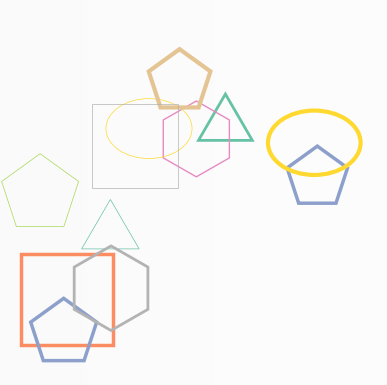[{"shape": "triangle", "thickness": 2, "radius": 0.4, "center": [0.582, 0.675]}, {"shape": "triangle", "thickness": 0.5, "radius": 0.43, "center": [0.285, 0.396]}, {"shape": "square", "thickness": 2.5, "radius": 0.59, "center": [0.173, 0.223]}, {"shape": "pentagon", "thickness": 2.5, "radius": 0.41, "center": [0.819, 0.538]}, {"shape": "pentagon", "thickness": 2.5, "radius": 0.45, "center": [0.164, 0.136]}, {"shape": "hexagon", "thickness": 1, "radius": 0.49, "center": [0.507, 0.639]}, {"shape": "pentagon", "thickness": 0.5, "radius": 0.52, "center": [0.104, 0.496]}, {"shape": "oval", "thickness": 0.5, "radius": 0.56, "center": [0.384, 0.666]}, {"shape": "oval", "thickness": 3, "radius": 0.6, "center": [0.811, 0.629]}, {"shape": "pentagon", "thickness": 3, "radius": 0.42, "center": [0.463, 0.789]}, {"shape": "hexagon", "thickness": 2, "radius": 0.55, "center": [0.287, 0.251]}, {"shape": "square", "thickness": 0.5, "radius": 0.55, "center": [0.348, 0.621]}]